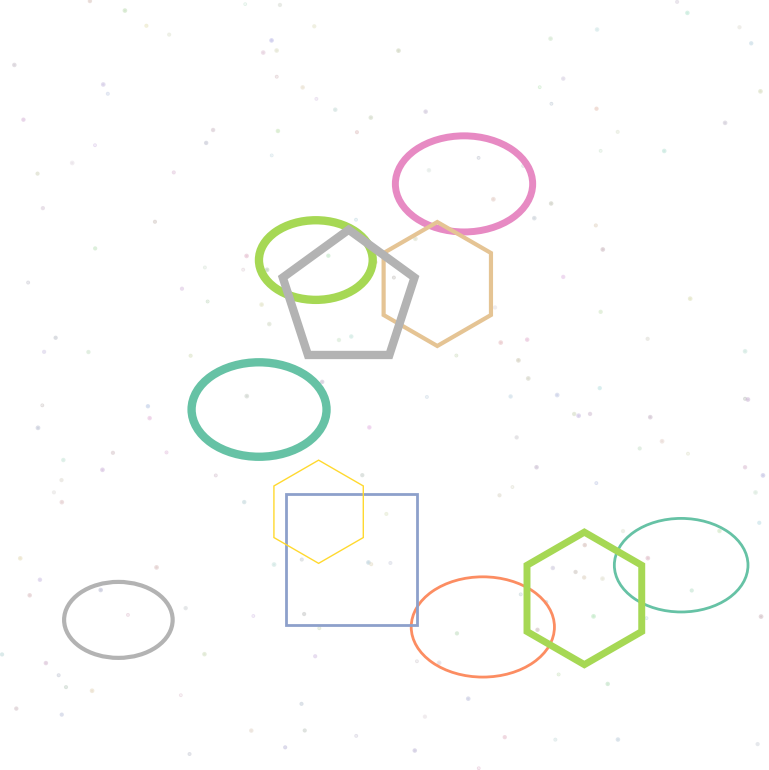[{"shape": "oval", "thickness": 3, "radius": 0.44, "center": [0.336, 0.468]}, {"shape": "oval", "thickness": 1, "radius": 0.43, "center": [0.885, 0.266]}, {"shape": "oval", "thickness": 1, "radius": 0.46, "center": [0.627, 0.186]}, {"shape": "square", "thickness": 1, "radius": 0.43, "center": [0.456, 0.274]}, {"shape": "oval", "thickness": 2.5, "radius": 0.45, "center": [0.603, 0.761]}, {"shape": "oval", "thickness": 3, "radius": 0.37, "center": [0.41, 0.662]}, {"shape": "hexagon", "thickness": 2.5, "radius": 0.43, "center": [0.759, 0.223]}, {"shape": "hexagon", "thickness": 0.5, "radius": 0.34, "center": [0.414, 0.335]}, {"shape": "hexagon", "thickness": 1.5, "radius": 0.4, "center": [0.568, 0.631]}, {"shape": "pentagon", "thickness": 3, "radius": 0.45, "center": [0.453, 0.612]}, {"shape": "oval", "thickness": 1.5, "radius": 0.35, "center": [0.154, 0.195]}]